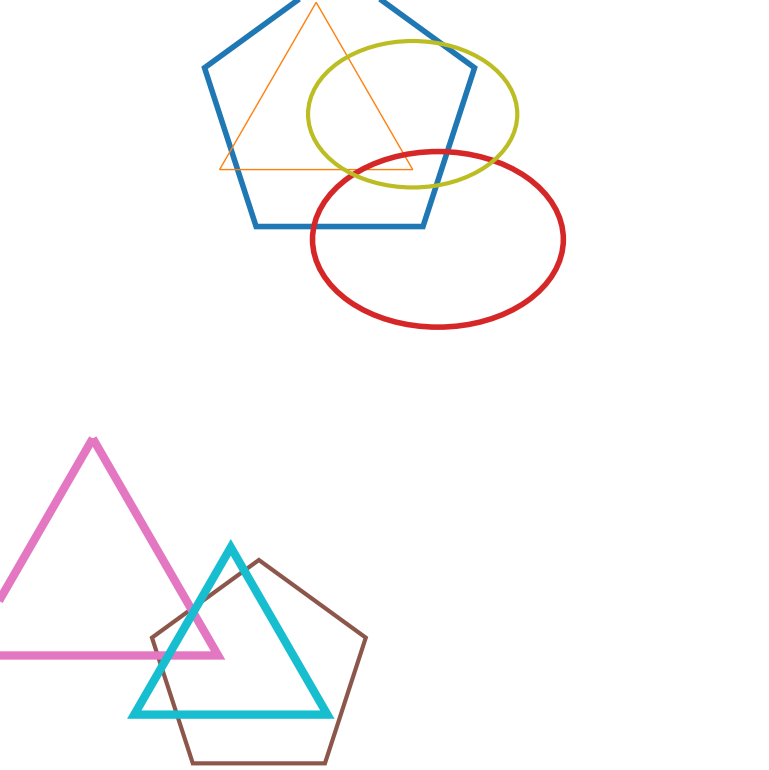[{"shape": "pentagon", "thickness": 2, "radius": 0.92, "center": [0.441, 0.855]}, {"shape": "triangle", "thickness": 0.5, "radius": 0.72, "center": [0.411, 0.852]}, {"shape": "oval", "thickness": 2, "radius": 0.81, "center": [0.569, 0.689]}, {"shape": "pentagon", "thickness": 1.5, "radius": 0.73, "center": [0.336, 0.127]}, {"shape": "triangle", "thickness": 3, "radius": 0.94, "center": [0.121, 0.243]}, {"shape": "oval", "thickness": 1.5, "radius": 0.68, "center": [0.536, 0.852]}, {"shape": "triangle", "thickness": 3, "radius": 0.72, "center": [0.3, 0.144]}]